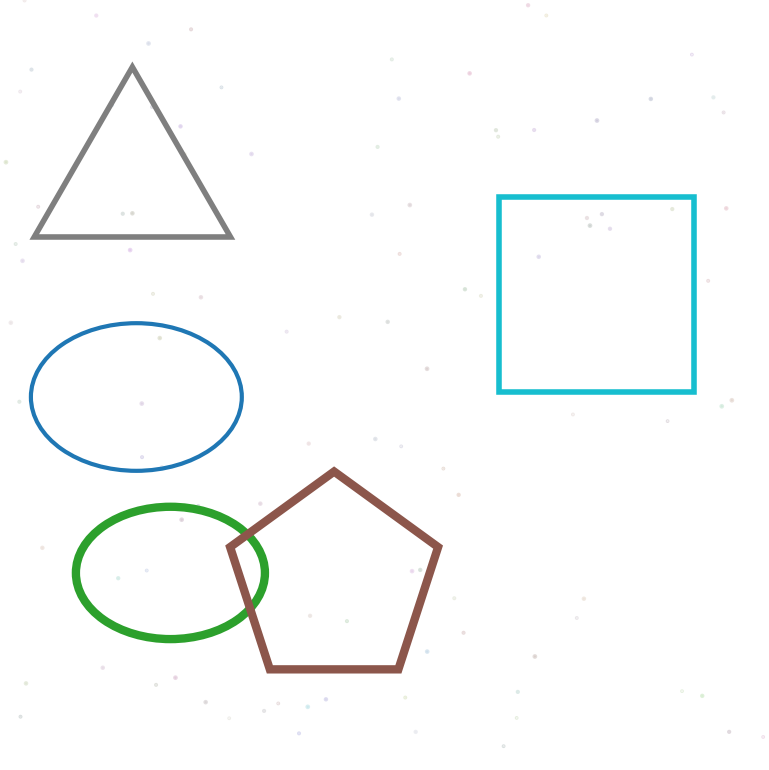[{"shape": "oval", "thickness": 1.5, "radius": 0.68, "center": [0.177, 0.484]}, {"shape": "oval", "thickness": 3, "radius": 0.61, "center": [0.221, 0.256]}, {"shape": "pentagon", "thickness": 3, "radius": 0.71, "center": [0.434, 0.246]}, {"shape": "triangle", "thickness": 2, "radius": 0.74, "center": [0.172, 0.766]}, {"shape": "square", "thickness": 2, "radius": 0.63, "center": [0.775, 0.618]}]